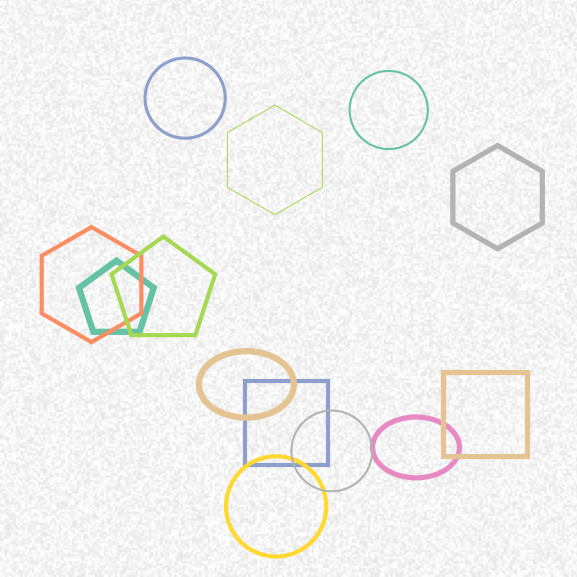[{"shape": "circle", "thickness": 1, "radius": 0.34, "center": [0.673, 0.809]}, {"shape": "pentagon", "thickness": 3, "radius": 0.34, "center": [0.202, 0.48]}, {"shape": "hexagon", "thickness": 2, "radius": 0.5, "center": [0.158, 0.506]}, {"shape": "circle", "thickness": 1.5, "radius": 0.35, "center": [0.321, 0.829]}, {"shape": "square", "thickness": 2, "radius": 0.36, "center": [0.497, 0.267]}, {"shape": "oval", "thickness": 2.5, "radius": 0.38, "center": [0.72, 0.224]}, {"shape": "pentagon", "thickness": 2, "radius": 0.47, "center": [0.283, 0.495]}, {"shape": "hexagon", "thickness": 0.5, "radius": 0.47, "center": [0.476, 0.722]}, {"shape": "circle", "thickness": 2, "radius": 0.43, "center": [0.478, 0.122]}, {"shape": "oval", "thickness": 3, "radius": 0.41, "center": [0.427, 0.334]}, {"shape": "square", "thickness": 2.5, "radius": 0.37, "center": [0.839, 0.282]}, {"shape": "hexagon", "thickness": 2.5, "radius": 0.45, "center": [0.862, 0.658]}, {"shape": "circle", "thickness": 1, "radius": 0.35, "center": [0.575, 0.218]}]